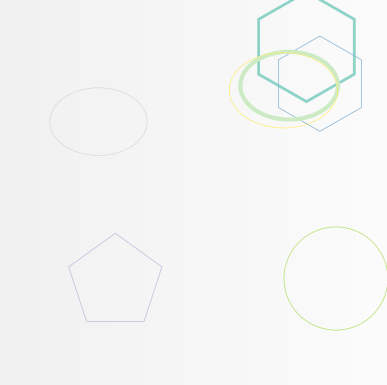[{"shape": "hexagon", "thickness": 2, "radius": 0.71, "center": [0.791, 0.879]}, {"shape": "pentagon", "thickness": 0.5, "radius": 0.63, "center": [0.298, 0.268]}, {"shape": "hexagon", "thickness": 0.5, "radius": 0.62, "center": [0.826, 0.783]}, {"shape": "circle", "thickness": 0.5, "radius": 0.67, "center": [0.867, 0.277]}, {"shape": "oval", "thickness": 0.5, "radius": 0.63, "center": [0.254, 0.684]}, {"shape": "oval", "thickness": 3, "radius": 0.63, "center": [0.746, 0.777]}, {"shape": "oval", "thickness": 0.5, "radius": 0.7, "center": [0.731, 0.766]}]